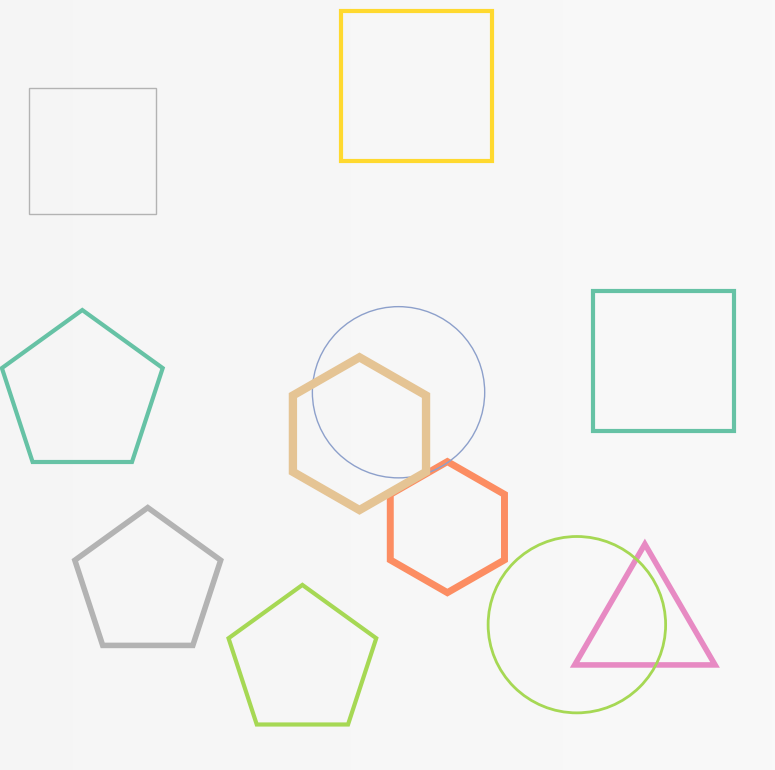[{"shape": "pentagon", "thickness": 1.5, "radius": 0.55, "center": [0.106, 0.488]}, {"shape": "square", "thickness": 1.5, "radius": 0.45, "center": [0.856, 0.531]}, {"shape": "hexagon", "thickness": 2.5, "radius": 0.43, "center": [0.577, 0.315]}, {"shape": "circle", "thickness": 0.5, "radius": 0.56, "center": [0.514, 0.491]}, {"shape": "triangle", "thickness": 2, "radius": 0.52, "center": [0.832, 0.189]}, {"shape": "circle", "thickness": 1, "radius": 0.57, "center": [0.744, 0.189]}, {"shape": "pentagon", "thickness": 1.5, "radius": 0.5, "center": [0.39, 0.14]}, {"shape": "square", "thickness": 1.5, "radius": 0.49, "center": [0.537, 0.889]}, {"shape": "hexagon", "thickness": 3, "radius": 0.5, "center": [0.464, 0.437]}, {"shape": "square", "thickness": 0.5, "radius": 0.41, "center": [0.12, 0.804]}, {"shape": "pentagon", "thickness": 2, "radius": 0.49, "center": [0.191, 0.242]}]